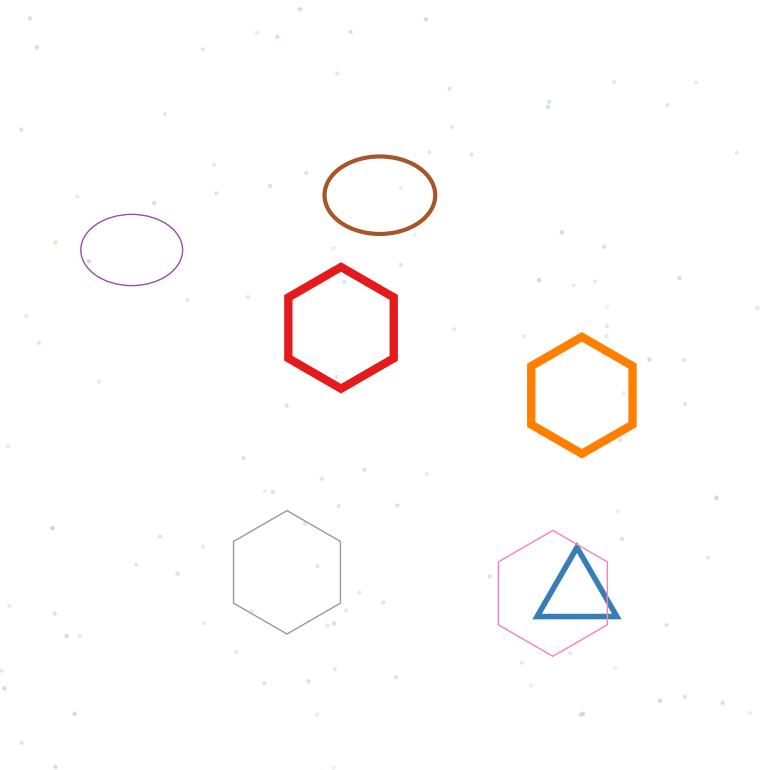[{"shape": "hexagon", "thickness": 3, "radius": 0.4, "center": [0.443, 0.574]}, {"shape": "triangle", "thickness": 2, "radius": 0.3, "center": [0.749, 0.229]}, {"shape": "oval", "thickness": 0.5, "radius": 0.33, "center": [0.171, 0.675]}, {"shape": "hexagon", "thickness": 3, "radius": 0.38, "center": [0.756, 0.487]}, {"shape": "oval", "thickness": 1.5, "radius": 0.36, "center": [0.493, 0.746]}, {"shape": "hexagon", "thickness": 0.5, "radius": 0.41, "center": [0.718, 0.229]}, {"shape": "hexagon", "thickness": 0.5, "radius": 0.4, "center": [0.373, 0.257]}]